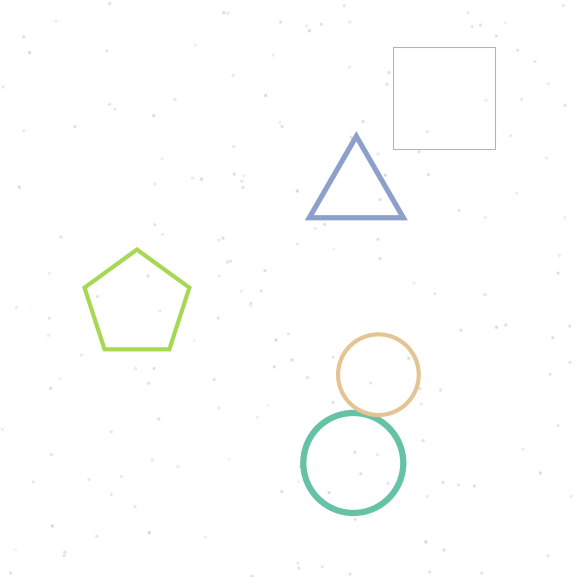[{"shape": "circle", "thickness": 3, "radius": 0.43, "center": [0.612, 0.197]}, {"shape": "triangle", "thickness": 2.5, "radius": 0.47, "center": [0.617, 0.669]}, {"shape": "pentagon", "thickness": 2, "radius": 0.48, "center": [0.237, 0.472]}, {"shape": "circle", "thickness": 2, "radius": 0.35, "center": [0.655, 0.35]}, {"shape": "square", "thickness": 0.5, "radius": 0.44, "center": [0.769, 0.829]}]